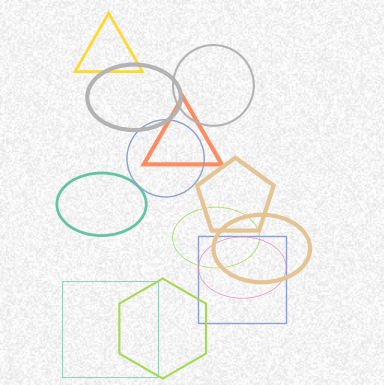[{"shape": "square", "thickness": 0.5, "radius": 0.62, "center": [0.286, 0.146]}, {"shape": "oval", "thickness": 2, "radius": 0.58, "center": [0.264, 0.469]}, {"shape": "triangle", "thickness": 3, "radius": 0.58, "center": [0.475, 0.632]}, {"shape": "square", "thickness": 1, "radius": 0.57, "center": [0.628, 0.274]}, {"shape": "circle", "thickness": 1, "radius": 0.5, "center": [0.43, 0.589]}, {"shape": "oval", "thickness": 0.5, "radius": 0.57, "center": [0.629, 0.305]}, {"shape": "oval", "thickness": 0.5, "radius": 0.56, "center": [0.561, 0.383]}, {"shape": "hexagon", "thickness": 1.5, "radius": 0.65, "center": [0.423, 0.147]}, {"shape": "triangle", "thickness": 2, "radius": 0.51, "center": [0.282, 0.865]}, {"shape": "oval", "thickness": 3, "radius": 0.63, "center": [0.68, 0.355]}, {"shape": "pentagon", "thickness": 3, "radius": 0.52, "center": [0.611, 0.486]}, {"shape": "circle", "thickness": 1.5, "radius": 0.52, "center": [0.554, 0.778]}, {"shape": "oval", "thickness": 3, "radius": 0.61, "center": [0.348, 0.747]}]